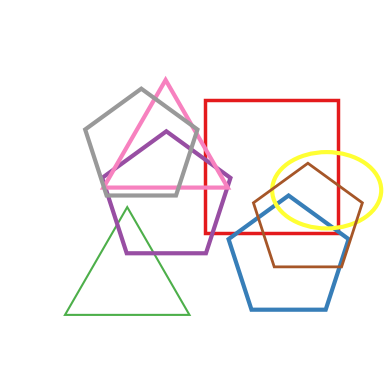[{"shape": "square", "thickness": 2.5, "radius": 0.86, "center": [0.706, 0.566]}, {"shape": "pentagon", "thickness": 3, "radius": 0.82, "center": [0.75, 0.328]}, {"shape": "triangle", "thickness": 1.5, "radius": 0.93, "center": [0.33, 0.275]}, {"shape": "pentagon", "thickness": 3, "radius": 0.88, "center": [0.432, 0.484]}, {"shape": "oval", "thickness": 3, "radius": 0.71, "center": [0.849, 0.506]}, {"shape": "pentagon", "thickness": 2, "radius": 0.74, "center": [0.8, 0.427]}, {"shape": "triangle", "thickness": 3, "radius": 0.93, "center": [0.43, 0.606]}, {"shape": "pentagon", "thickness": 3, "radius": 0.77, "center": [0.367, 0.616]}]